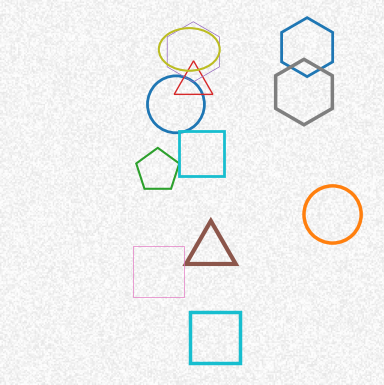[{"shape": "hexagon", "thickness": 2, "radius": 0.38, "center": [0.798, 0.878]}, {"shape": "circle", "thickness": 2, "radius": 0.37, "center": [0.457, 0.729]}, {"shape": "circle", "thickness": 2.5, "radius": 0.37, "center": [0.864, 0.443]}, {"shape": "pentagon", "thickness": 1.5, "radius": 0.29, "center": [0.41, 0.557]}, {"shape": "triangle", "thickness": 1, "radius": 0.29, "center": [0.503, 0.784]}, {"shape": "hexagon", "thickness": 0.5, "radius": 0.39, "center": [0.502, 0.865]}, {"shape": "triangle", "thickness": 3, "radius": 0.37, "center": [0.548, 0.352]}, {"shape": "square", "thickness": 0.5, "radius": 0.33, "center": [0.411, 0.296]}, {"shape": "hexagon", "thickness": 2.5, "radius": 0.43, "center": [0.79, 0.761]}, {"shape": "oval", "thickness": 1.5, "radius": 0.4, "center": [0.492, 0.872]}, {"shape": "square", "thickness": 2, "radius": 0.29, "center": [0.523, 0.602]}, {"shape": "square", "thickness": 2.5, "radius": 0.33, "center": [0.558, 0.123]}]